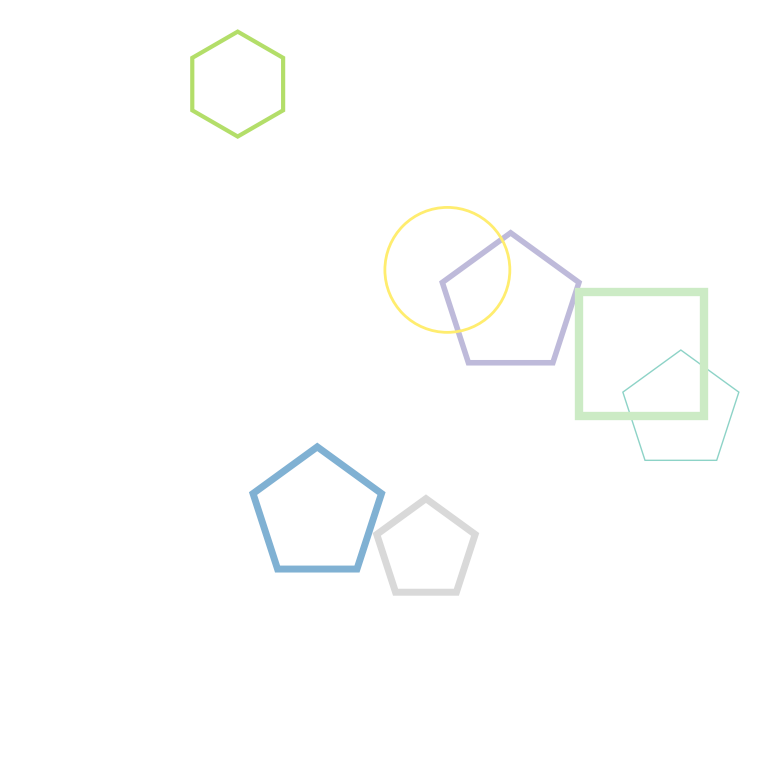[{"shape": "pentagon", "thickness": 0.5, "radius": 0.4, "center": [0.884, 0.466]}, {"shape": "pentagon", "thickness": 2, "radius": 0.47, "center": [0.663, 0.604]}, {"shape": "pentagon", "thickness": 2.5, "radius": 0.44, "center": [0.412, 0.332]}, {"shape": "hexagon", "thickness": 1.5, "radius": 0.34, "center": [0.309, 0.891]}, {"shape": "pentagon", "thickness": 2.5, "radius": 0.34, "center": [0.553, 0.285]}, {"shape": "square", "thickness": 3, "radius": 0.4, "center": [0.833, 0.541]}, {"shape": "circle", "thickness": 1, "radius": 0.41, "center": [0.581, 0.65]}]